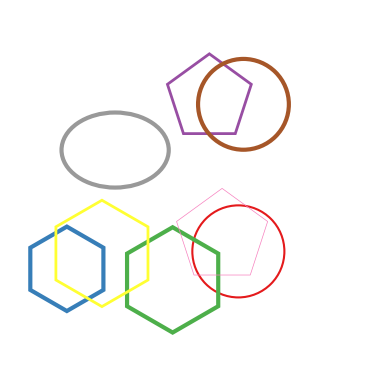[{"shape": "circle", "thickness": 1.5, "radius": 0.6, "center": [0.619, 0.347]}, {"shape": "hexagon", "thickness": 3, "radius": 0.55, "center": [0.174, 0.302]}, {"shape": "hexagon", "thickness": 3, "radius": 0.68, "center": [0.448, 0.273]}, {"shape": "pentagon", "thickness": 2, "radius": 0.57, "center": [0.544, 0.746]}, {"shape": "hexagon", "thickness": 2, "radius": 0.69, "center": [0.265, 0.342]}, {"shape": "circle", "thickness": 3, "radius": 0.59, "center": [0.632, 0.729]}, {"shape": "pentagon", "thickness": 0.5, "radius": 0.62, "center": [0.577, 0.386]}, {"shape": "oval", "thickness": 3, "radius": 0.7, "center": [0.299, 0.61]}]